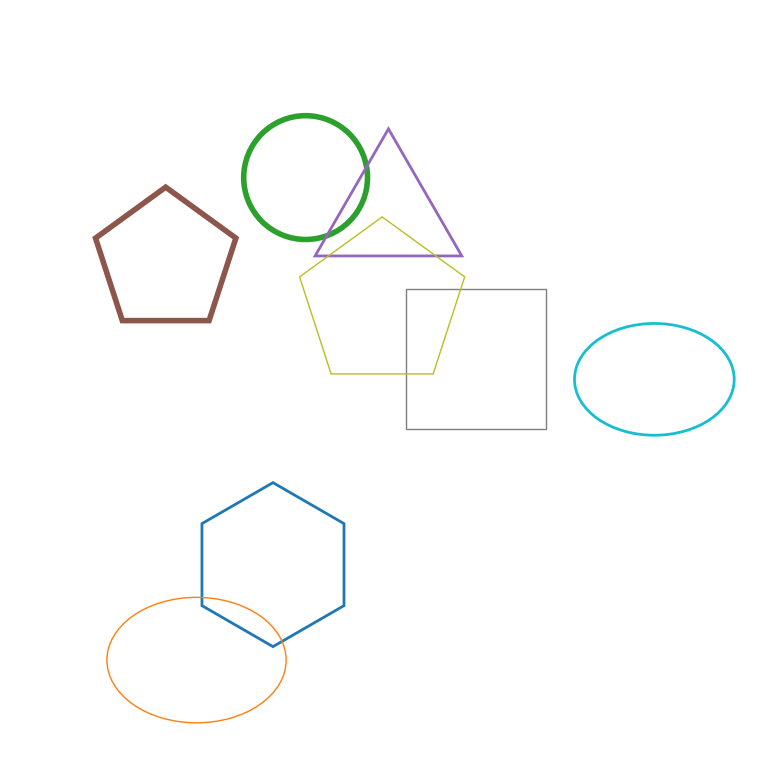[{"shape": "hexagon", "thickness": 1, "radius": 0.53, "center": [0.355, 0.267]}, {"shape": "oval", "thickness": 0.5, "radius": 0.58, "center": [0.255, 0.143]}, {"shape": "circle", "thickness": 2, "radius": 0.4, "center": [0.397, 0.769]}, {"shape": "triangle", "thickness": 1, "radius": 0.55, "center": [0.504, 0.723]}, {"shape": "pentagon", "thickness": 2, "radius": 0.48, "center": [0.215, 0.661]}, {"shape": "square", "thickness": 0.5, "radius": 0.45, "center": [0.619, 0.534]}, {"shape": "pentagon", "thickness": 0.5, "radius": 0.56, "center": [0.496, 0.606]}, {"shape": "oval", "thickness": 1, "radius": 0.52, "center": [0.85, 0.507]}]